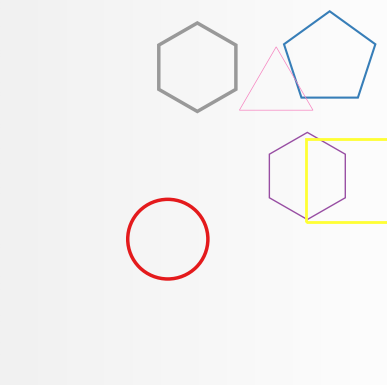[{"shape": "circle", "thickness": 2.5, "radius": 0.52, "center": [0.433, 0.379]}, {"shape": "pentagon", "thickness": 1.5, "radius": 0.62, "center": [0.851, 0.847]}, {"shape": "hexagon", "thickness": 1, "radius": 0.57, "center": [0.793, 0.543]}, {"shape": "square", "thickness": 2, "radius": 0.54, "center": [0.898, 0.532]}, {"shape": "triangle", "thickness": 0.5, "radius": 0.55, "center": [0.713, 0.769]}, {"shape": "hexagon", "thickness": 2.5, "radius": 0.57, "center": [0.509, 0.825]}]